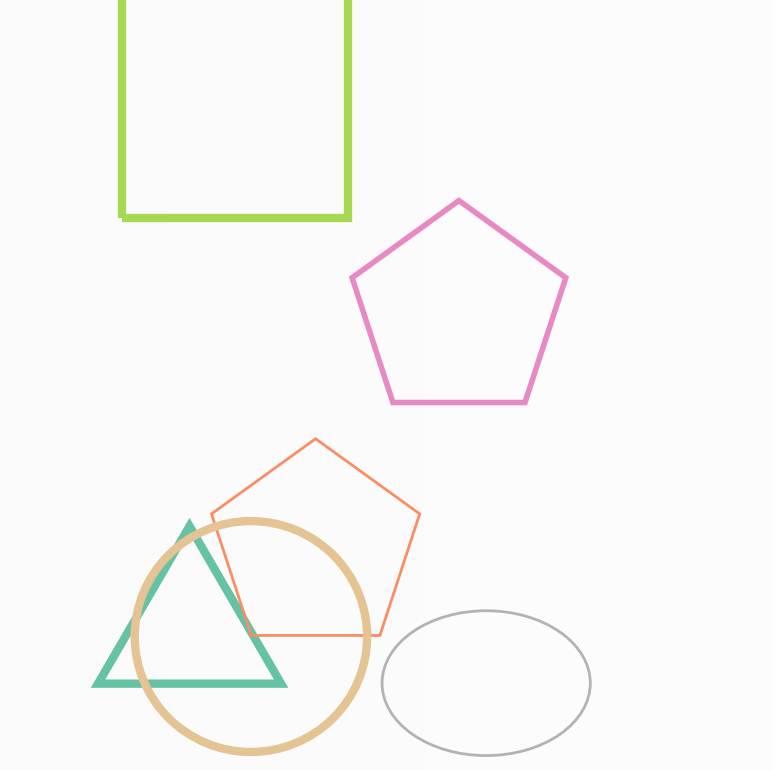[{"shape": "triangle", "thickness": 3, "radius": 0.68, "center": [0.245, 0.18]}, {"shape": "pentagon", "thickness": 1, "radius": 0.71, "center": [0.407, 0.289]}, {"shape": "pentagon", "thickness": 2, "radius": 0.72, "center": [0.592, 0.595]}, {"shape": "square", "thickness": 3, "radius": 0.73, "center": [0.303, 0.863]}, {"shape": "circle", "thickness": 3, "radius": 0.75, "center": [0.324, 0.173]}, {"shape": "oval", "thickness": 1, "radius": 0.67, "center": [0.627, 0.113]}]